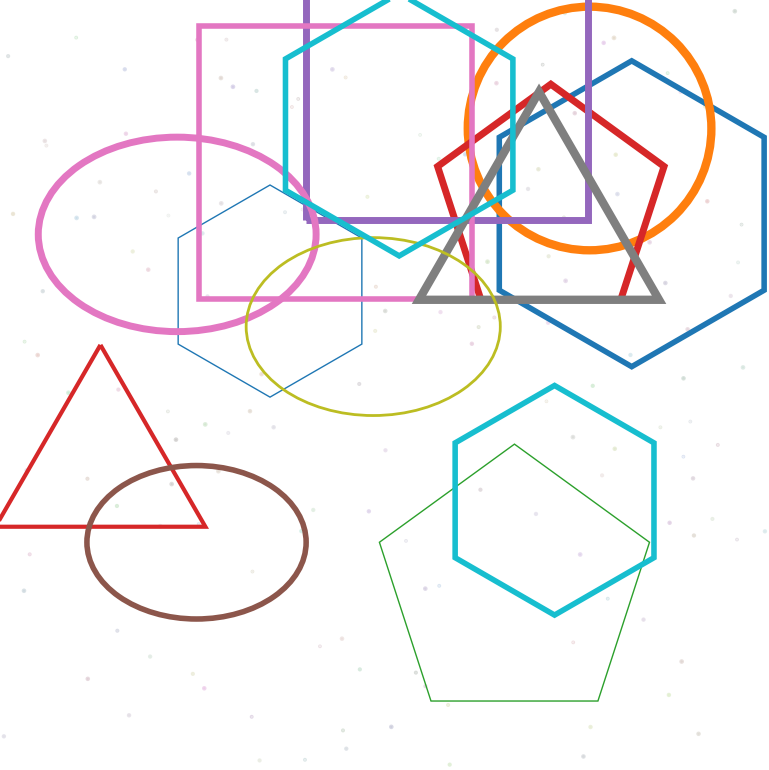[{"shape": "hexagon", "thickness": 0.5, "radius": 0.69, "center": [0.351, 0.622]}, {"shape": "hexagon", "thickness": 2, "radius": 0.99, "center": [0.82, 0.722]}, {"shape": "circle", "thickness": 3, "radius": 0.79, "center": [0.766, 0.833]}, {"shape": "pentagon", "thickness": 0.5, "radius": 0.92, "center": [0.668, 0.239]}, {"shape": "triangle", "thickness": 1.5, "radius": 0.79, "center": [0.13, 0.395]}, {"shape": "pentagon", "thickness": 2.5, "radius": 0.77, "center": [0.715, 0.736]}, {"shape": "square", "thickness": 2.5, "radius": 0.92, "center": [0.58, 0.898]}, {"shape": "oval", "thickness": 2, "radius": 0.71, "center": [0.255, 0.296]}, {"shape": "oval", "thickness": 2.5, "radius": 0.9, "center": [0.23, 0.696]}, {"shape": "square", "thickness": 2, "radius": 0.89, "center": [0.436, 0.789]}, {"shape": "triangle", "thickness": 3, "radius": 0.9, "center": [0.7, 0.701]}, {"shape": "oval", "thickness": 1, "radius": 0.83, "center": [0.485, 0.576]}, {"shape": "hexagon", "thickness": 2, "radius": 0.85, "center": [0.518, 0.838]}, {"shape": "hexagon", "thickness": 2, "radius": 0.75, "center": [0.72, 0.35]}]